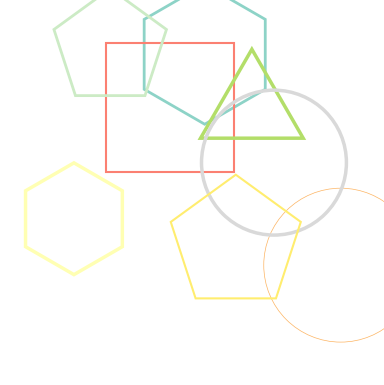[{"shape": "hexagon", "thickness": 2, "radius": 0.91, "center": [0.532, 0.859]}, {"shape": "hexagon", "thickness": 2.5, "radius": 0.73, "center": [0.192, 0.432]}, {"shape": "square", "thickness": 1.5, "radius": 0.84, "center": [0.441, 0.722]}, {"shape": "circle", "thickness": 0.5, "radius": 1.0, "center": [0.885, 0.311]}, {"shape": "triangle", "thickness": 2.5, "radius": 0.77, "center": [0.654, 0.718]}, {"shape": "circle", "thickness": 2.5, "radius": 0.94, "center": [0.712, 0.578]}, {"shape": "pentagon", "thickness": 2, "radius": 0.77, "center": [0.286, 0.876]}, {"shape": "pentagon", "thickness": 1.5, "radius": 0.89, "center": [0.612, 0.369]}]